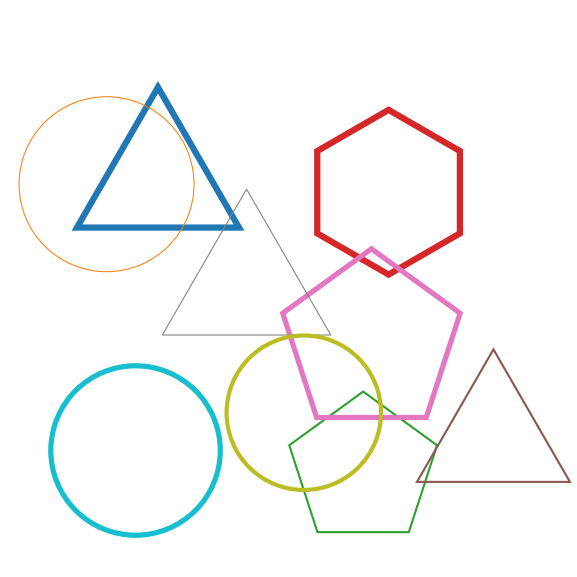[{"shape": "triangle", "thickness": 3, "radius": 0.81, "center": [0.274, 0.686]}, {"shape": "circle", "thickness": 0.5, "radius": 0.76, "center": [0.184, 0.68]}, {"shape": "pentagon", "thickness": 1, "radius": 0.67, "center": [0.629, 0.187]}, {"shape": "hexagon", "thickness": 3, "radius": 0.71, "center": [0.673, 0.666]}, {"shape": "triangle", "thickness": 1, "radius": 0.76, "center": [0.854, 0.241]}, {"shape": "pentagon", "thickness": 2.5, "radius": 0.81, "center": [0.643, 0.407]}, {"shape": "triangle", "thickness": 0.5, "radius": 0.84, "center": [0.427, 0.503]}, {"shape": "circle", "thickness": 2, "radius": 0.67, "center": [0.526, 0.284]}, {"shape": "circle", "thickness": 2.5, "radius": 0.73, "center": [0.235, 0.219]}]